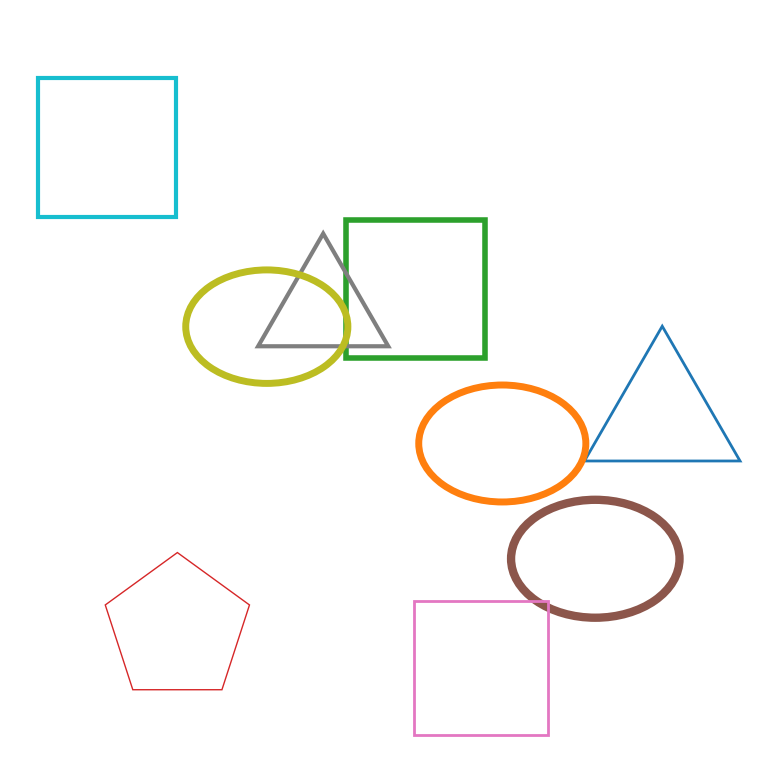[{"shape": "triangle", "thickness": 1, "radius": 0.58, "center": [0.86, 0.46]}, {"shape": "oval", "thickness": 2.5, "radius": 0.54, "center": [0.652, 0.424]}, {"shape": "square", "thickness": 2, "radius": 0.45, "center": [0.54, 0.625]}, {"shape": "pentagon", "thickness": 0.5, "radius": 0.49, "center": [0.23, 0.184]}, {"shape": "oval", "thickness": 3, "radius": 0.55, "center": [0.773, 0.274]}, {"shape": "square", "thickness": 1, "radius": 0.43, "center": [0.624, 0.132]}, {"shape": "triangle", "thickness": 1.5, "radius": 0.49, "center": [0.42, 0.599]}, {"shape": "oval", "thickness": 2.5, "radius": 0.53, "center": [0.346, 0.576]}, {"shape": "square", "thickness": 1.5, "radius": 0.45, "center": [0.139, 0.809]}]